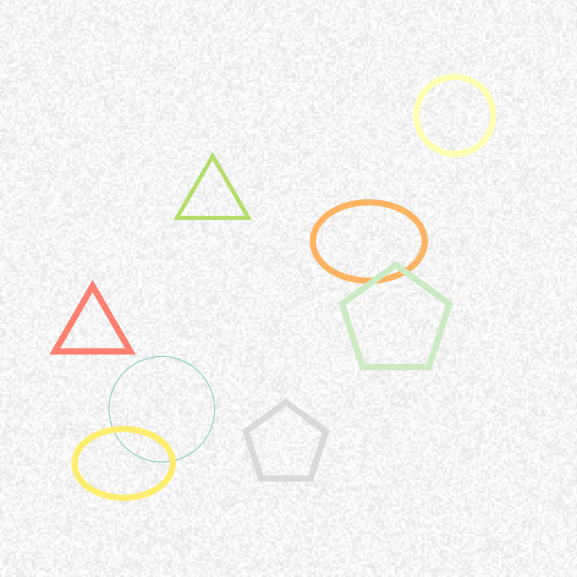[{"shape": "circle", "thickness": 0.5, "radius": 0.46, "center": [0.28, 0.291]}, {"shape": "circle", "thickness": 3, "radius": 0.33, "center": [0.788, 0.799]}, {"shape": "triangle", "thickness": 3, "radius": 0.38, "center": [0.16, 0.428]}, {"shape": "oval", "thickness": 3, "radius": 0.48, "center": [0.639, 0.581]}, {"shape": "triangle", "thickness": 2, "radius": 0.36, "center": [0.368, 0.658]}, {"shape": "pentagon", "thickness": 3, "radius": 0.36, "center": [0.495, 0.23]}, {"shape": "pentagon", "thickness": 3, "radius": 0.49, "center": [0.685, 0.443]}, {"shape": "oval", "thickness": 3, "radius": 0.43, "center": [0.214, 0.197]}]